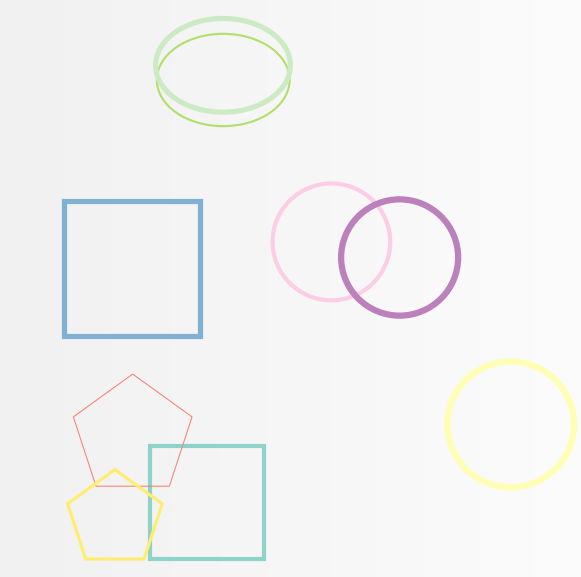[{"shape": "square", "thickness": 2, "radius": 0.49, "center": [0.357, 0.129]}, {"shape": "circle", "thickness": 3, "radius": 0.54, "center": [0.879, 0.264]}, {"shape": "pentagon", "thickness": 0.5, "radius": 0.54, "center": [0.228, 0.244]}, {"shape": "square", "thickness": 2.5, "radius": 0.58, "center": [0.227, 0.534]}, {"shape": "oval", "thickness": 1, "radius": 0.57, "center": [0.384, 0.861]}, {"shape": "circle", "thickness": 2, "radius": 0.51, "center": [0.57, 0.58]}, {"shape": "circle", "thickness": 3, "radius": 0.5, "center": [0.688, 0.553]}, {"shape": "oval", "thickness": 2.5, "radius": 0.58, "center": [0.384, 0.886]}, {"shape": "pentagon", "thickness": 1.5, "radius": 0.43, "center": [0.198, 0.1]}]